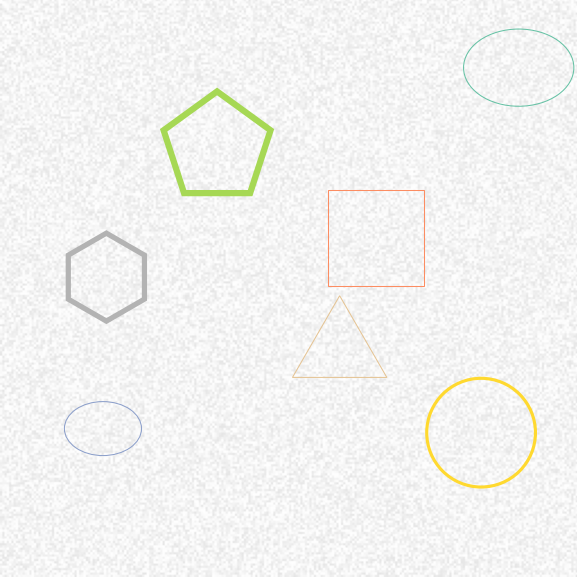[{"shape": "oval", "thickness": 0.5, "radius": 0.48, "center": [0.898, 0.882]}, {"shape": "square", "thickness": 0.5, "radius": 0.42, "center": [0.651, 0.587]}, {"shape": "oval", "thickness": 0.5, "radius": 0.33, "center": [0.178, 0.257]}, {"shape": "pentagon", "thickness": 3, "radius": 0.49, "center": [0.376, 0.743]}, {"shape": "circle", "thickness": 1.5, "radius": 0.47, "center": [0.833, 0.25]}, {"shape": "triangle", "thickness": 0.5, "radius": 0.47, "center": [0.588, 0.393]}, {"shape": "hexagon", "thickness": 2.5, "radius": 0.38, "center": [0.184, 0.519]}]